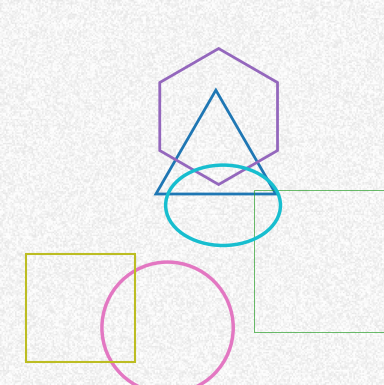[{"shape": "triangle", "thickness": 2, "radius": 0.9, "center": [0.561, 0.586]}, {"shape": "square", "thickness": 0.5, "radius": 0.92, "center": [0.843, 0.322]}, {"shape": "hexagon", "thickness": 2, "radius": 0.88, "center": [0.568, 0.697]}, {"shape": "circle", "thickness": 2.5, "radius": 0.85, "center": [0.435, 0.149]}, {"shape": "square", "thickness": 1.5, "radius": 0.71, "center": [0.209, 0.2]}, {"shape": "oval", "thickness": 2.5, "radius": 0.75, "center": [0.579, 0.467]}]